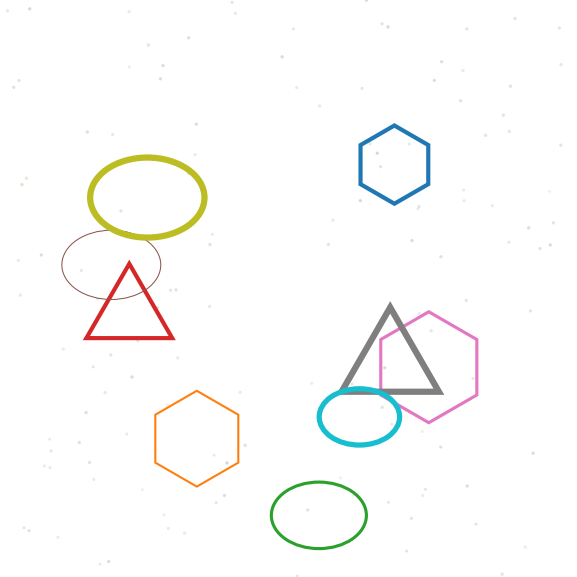[{"shape": "hexagon", "thickness": 2, "radius": 0.34, "center": [0.683, 0.714]}, {"shape": "hexagon", "thickness": 1, "radius": 0.41, "center": [0.341, 0.24]}, {"shape": "oval", "thickness": 1.5, "radius": 0.41, "center": [0.552, 0.107]}, {"shape": "triangle", "thickness": 2, "radius": 0.43, "center": [0.224, 0.457]}, {"shape": "oval", "thickness": 0.5, "radius": 0.43, "center": [0.193, 0.541]}, {"shape": "hexagon", "thickness": 1.5, "radius": 0.48, "center": [0.742, 0.363]}, {"shape": "triangle", "thickness": 3, "radius": 0.49, "center": [0.676, 0.369]}, {"shape": "oval", "thickness": 3, "radius": 0.49, "center": [0.255, 0.657]}, {"shape": "oval", "thickness": 2.5, "radius": 0.35, "center": [0.622, 0.277]}]